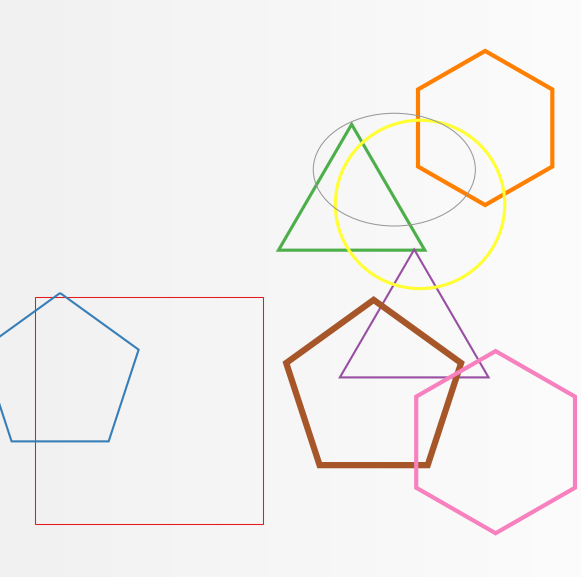[{"shape": "square", "thickness": 0.5, "radius": 0.98, "center": [0.256, 0.287]}, {"shape": "pentagon", "thickness": 1, "radius": 0.71, "center": [0.103, 0.35]}, {"shape": "triangle", "thickness": 1.5, "radius": 0.73, "center": [0.605, 0.639]}, {"shape": "triangle", "thickness": 1, "radius": 0.74, "center": [0.713, 0.419]}, {"shape": "hexagon", "thickness": 2, "radius": 0.67, "center": [0.835, 0.778]}, {"shape": "circle", "thickness": 1.5, "radius": 0.73, "center": [0.723, 0.645]}, {"shape": "pentagon", "thickness": 3, "radius": 0.79, "center": [0.643, 0.322]}, {"shape": "hexagon", "thickness": 2, "radius": 0.79, "center": [0.853, 0.233]}, {"shape": "oval", "thickness": 0.5, "radius": 0.7, "center": [0.678, 0.705]}]